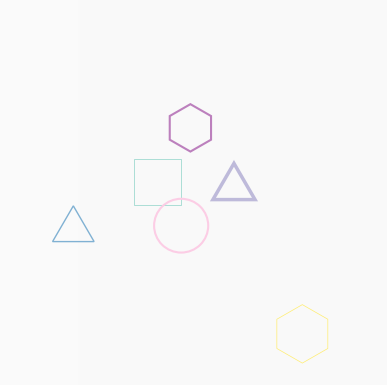[{"shape": "square", "thickness": 0.5, "radius": 0.3, "center": [0.406, 0.527]}, {"shape": "triangle", "thickness": 2.5, "radius": 0.31, "center": [0.604, 0.513]}, {"shape": "triangle", "thickness": 1, "radius": 0.31, "center": [0.189, 0.403]}, {"shape": "circle", "thickness": 1.5, "radius": 0.35, "center": [0.468, 0.414]}, {"shape": "hexagon", "thickness": 1.5, "radius": 0.31, "center": [0.491, 0.668]}, {"shape": "hexagon", "thickness": 0.5, "radius": 0.38, "center": [0.78, 0.133]}]